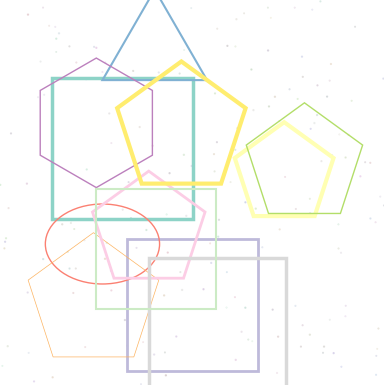[{"shape": "square", "thickness": 2.5, "radius": 0.92, "center": [0.319, 0.615]}, {"shape": "pentagon", "thickness": 3, "radius": 0.67, "center": [0.738, 0.548]}, {"shape": "square", "thickness": 2, "radius": 0.85, "center": [0.5, 0.208]}, {"shape": "oval", "thickness": 1, "radius": 0.74, "center": [0.266, 0.366]}, {"shape": "triangle", "thickness": 1.5, "radius": 0.78, "center": [0.402, 0.87]}, {"shape": "pentagon", "thickness": 0.5, "radius": 0.89, "center": [0.243, 0.217]}, {"shape": "pentagon", "thickness": 1, "radius": 0.79, "center": [0.791, 0.574]}, {"shape": "pentagon", "thickness": 2, "radius": 0.77, "center": [0.386, 0.402]}, {"shape": "square", "thickness": 2.5, "radius": 0.89, "center": [0.566, 0.152]}, {"shape": "hexagon", "thickness": 1, "radius": 0.84, "center": [0.25, 0.681]}, {"shape": "square", "thickness": 1.5, "radius": 0.78, "center": [0.405, 0.352]}, {"shape": "pentagon", "thickness": 3, "radius": 0.88, "center": [0.471, 0.665]}]